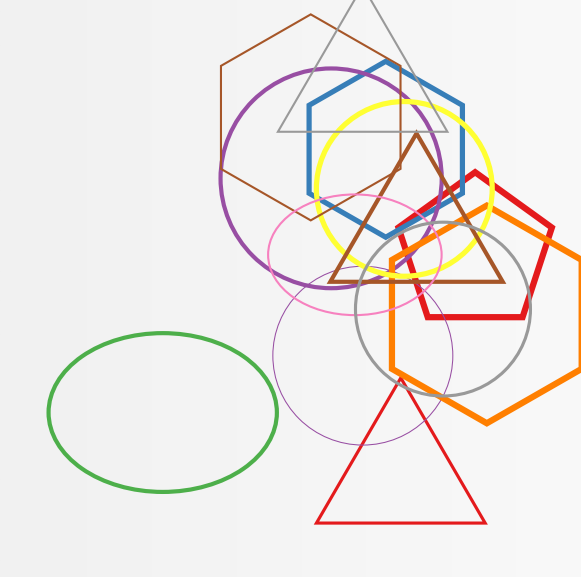[{"shape": "pentagon", "thickness": 3, "radius": 0.69, "center": [0.817, 0.562]}, {"shape": "triangle", "thickness": 1.5, "radius": 0.84, "center": [0.69, 0.177]}, {"shape": "hexagon", "thickness": 2.5, "radius": 0.76, "center": [0.664, 0.741]}, {"shape": "oval", "thickness": 2, "radius": 0.98, "center": [0.28, 0.285]}, {"shape": "circle", "thickness": 0.5, "radius": 0.77, "center": [0.624, 0.383]}, {"shape": "circle", "thickness": 2, "radius": 0.95, "center": [0.57, 0.69]}, {"shape": "hexagon", "thickness": 3, "radius": 0.94, "center": [0.838, 0.455]}, {"shape": "circle", "thickness": 2.5, "radius": 0.76, "center": [0.696, 0.672]}, {"shape": "hexagon", "thickness": 1, "radius": 0.89, "center": [0.535, 0.796]}, {"shape": "triangle", "thickness": 2, "radius": 0.86, "center": [0.717, 0.597]}, {"shape": "oval", "thickness": 1, "radius": 0.75, "center": [0.611, 0.558]}, {"shape": "circle", "thickness": 1.5, "radius": 0.75, "center": [0.762, 0.464]}, {"shape": "triangle", "thickness": 1, "radius": 0.84, "center": [0.624, 0.855]}]